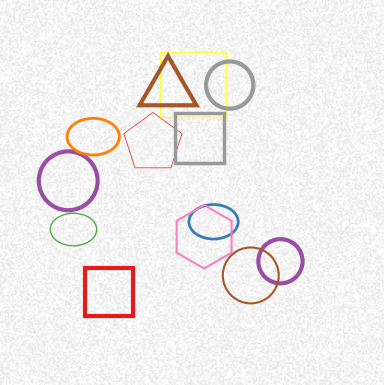[{"shape": "pentagon", "thickness": 0.5, "radius": 0.4, "center": [0.397, 0.628]}, {"shape": "square", "thickness": 3, "radius": 0.31, "center": [0.284, 0.241]}, {"shape": "oval", "thickness": 2, "radius": 0.32, "center": [0.555, 0.424]}, {"shape": "oval", "thickness": 1, "radius": 0.3, "center": [0.191, 0.404]}, {"shape": "circle", "thickness": 3, "radius": 0.29, "center": [0.728, 0.321]}, {"shape": "circle", "thickness": 3, "radius": 0.38, "center": [0.177, 0.53]}, {"shape": "oval", "thickness": 2, "radius": 0.34, "center": [0.242, 0.645]}, {"shape": "square", "thickness": 1, "radius": 0.42, "center": [0.502, 0.781]}, {"shape": "circle", "thickness": 1.5, "radius": 0.36, "center": [0.651, 0.285]}, {"shape": "triangle", "thickness": 3, "radius": 0.43, "center": [0.436, 0.769]}, {"shape": "hexagon", "thickness": 1.5, "radius": 0.41, "center": [0.53, 0.385]}, {"shape": "circle", "thickness": 3, "radius": 0.31, "center": [0.597, 0.779]}, {"shape": "square", "thickness": 2.5, "radius": 0.32, "center": [0.518, 0.642]}]